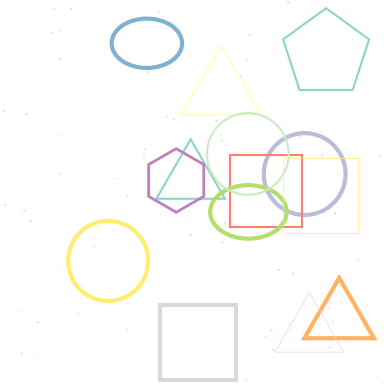[{"shape": "triangle", "thickness": 1.5, "radius": 0.51, "center": [0.495, 0.535]}, {"shape": "pentagon", "thickness": 1.5, "radius": 0.59, "center": [0.847, 0.861]}, {"shape": "triangle", "thickness": 1, "radius": 0.6, "center": [0.574, 0.762]}, {"shape": "circle", "thickness": 3, "radius": 0.53, "center": [0.791, 0.548]}, {"shape": "square", "thickness": 1.5, "radius": 0.47, "center": [0.692, 0.505]}, {"shape": "oval", "thickness": 3, "radius": 0.46, "center": [0.381, 0.888]}, {"shape": "triangle", "thickness": 3, "radius": 0.52, "center": [0.881, 0.174]}, {"shape": "oval", "thickness": 3, "radius": 0.5, "center": [0.645, 0.45]}, {"shape": "triangle", "thickness": 0.5, "radius": 0.52, "center": [0.804, 0.137]}, {"shape": "square", "thickness": 3, "radius": 0.49, "center": [0.514, 0.111]}, {"shape": "hexagon", "thickness": 2, "radius": 0.41, "center": [0.458, 0.531]}, {"shape": "circle", "thickness": 1.5, "radius": 0.53, "center": [0.644, 0.6]}, {"shape": "square", "thickness": 0.5, "radius": 0.49, "center": [0.833, 0.492]}, {"shape": "circle", "thickness": 3, "radius": 0.52, "center": [0.281, 0.322]}]